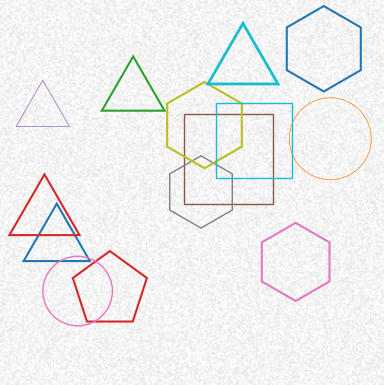[{"shape": "hexagon", "thickness": 1.5, "radius": 0.55, "center": [0.841, 0.873]}, {"shape": "triangle", "thickness": 1.5, "radius": 0.5, "center": [0.147, 0.372]}, {"shape": "circle", "thickness": 0.5, "radius": 0.53, "center": [0.858, 0.64]}, {"shape": "triangle", "thickness": 1.5, "radius": 0.47, "center": [0.346, 0.759]}, {"shape": "pentagon", "thickness": 1.5, "radius": 0.51, "center": [0.285, 0.247]}, {"shape": "triangle", "thickness": 1.5, "radius": 0.53, "center": [0.116, 0.442]}, {"shape": "triangle", "thickness": 0.5, "radius": 0.4, "center": [0.111, 0.711]}, {"shape": "square", "thickness": 1, "radius": 0.58, "center": [0.593, 0.587]}, {"shape": "circle", "thickness": 1, "radius": 0.45, "center": [0.202, 0.244]}, {"shape": "hexagon", "thickness": 1.5, "radius": 0.51, "center": [0.768, 0.32]}, {"shape": "hexagon", "thickness": 1, "radius": 0.47, "center": [0.522, 0.501]}, {"shape": "hexagon", "thickness": 1.5, "radius": 0.56, "center": [0.531, 0.675]}, {"shape": "square", "thickness": 1, "radius": 0.49, "center": [0.659, 0.636]}, {"shape": "triangle", "thickness": 2, "radius": 0.52, "center": [0.631, 0.834]}]